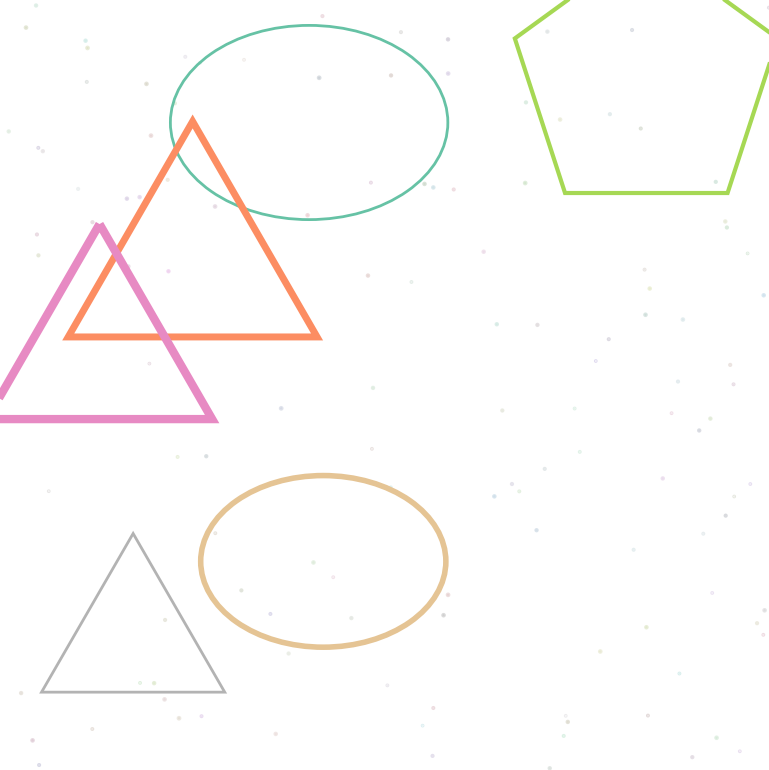[{"shape": "oval", "thickness": 1, "radius": 0.9, "center": [0.401, 0.841]}, {"shape": "triangle", "thickness": 2.5, "radius": 0.93, "center": [0.25, 0.656]}, {"shape": "triangle", "thickness": 3, "radius": 0.84, "center": [0.129, 0.54]}, {"shape": "pentagon", "thickness": 1.5, "radius": 0.9, "center": [0.839, 0.895]}, {"shape": "oval", "thickness": 2, "radius": 0.8, "center": [0.42, 0.271]}, {"shape": "triangle", "thickness": 1, "radius": 0.69, "center": [0.173, 0.17]}]